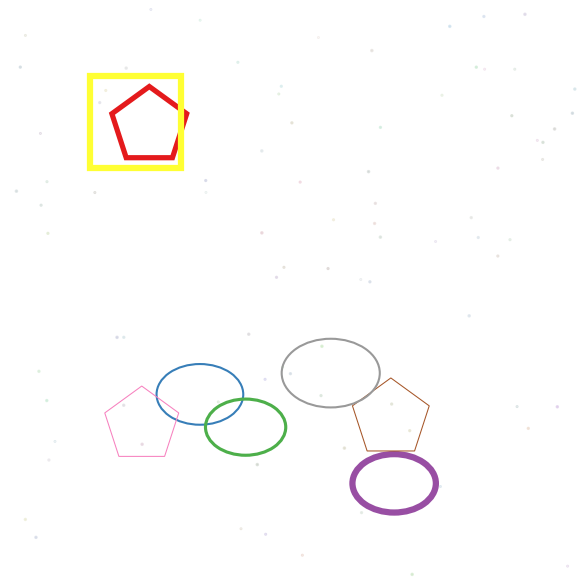[{"shape": "pentagon", "thickness": 2.5, "radius": 0.34, "center": [0.259, 0.781]}, {"shape": "oval", "thickness": 1, "radius": 0.38, "center": [0.346, 0.316]}, {"shape": "oval", "thickness": 1.5, "radius": 0.35, "center": [0.425, 0.259]}, {"shape": "oval", "thickness": 3, "radius": 0.36, "center": [0.683, 0.162]}, {"shape": "square", "thickness": 3, "radius": 0.39, "center": [0.235, 0.788]}, {"shape": "pentagon", "thickness": 0.5, "radius": 0.35, "center": [0.677, 0.275]}, {"shape": "pentagon", "thickness": 0.5, "radius": 0.34, "center": [0.245, 0.263]}, {"shape": "oval", "thickness": 1, "radius": 0.42, "center": [0.573, 0.353]}]